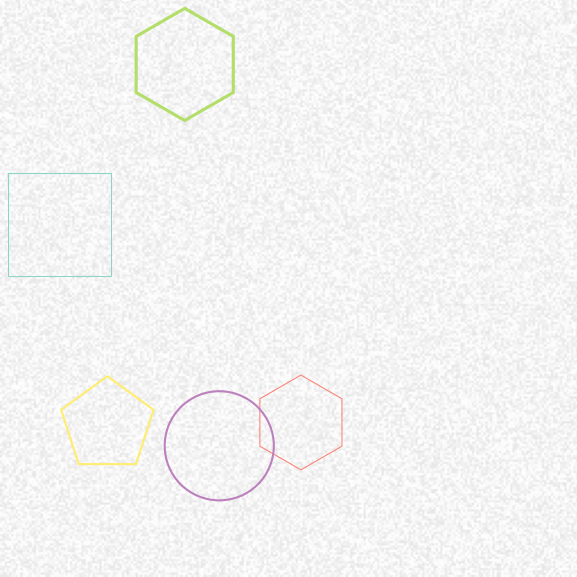[{"shape": "square", "thickness": 0.5, "radius": 0.45, "center": [0.103, 0.61]}, {"shape": "hexagon", "thickness": 0.5, "radius": 0.41, "center": [0.521, 0.268]}, {"shape": "hexagon", "thickness": 1.5, "radius": 0.49, "center": [0.32, 0.888]}, {"shape": "circle", "thickness": 1, "radius": 0.47, "center": [0.38, 0.227]}, {"shape": "pentagon", "thickness": 1, "radius": 0.42, "center": [0.186, 0.264]}]